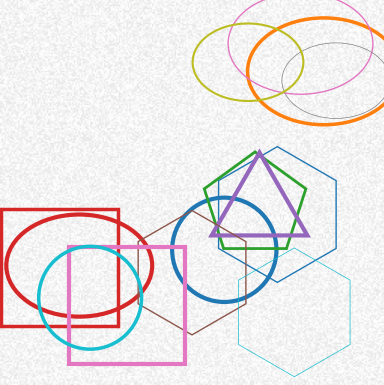[{"shape": "hexagon", "thickness": 1, "radius": 0.88, "center": [0.72, 0.443]}, {"shape": "circle", "thickness": 3, "radius": 0.68, "center": [0.583, 0.351]}, {"shape": "oval", "thickness": 2.5, "radius": 0.99, "center": [0.841, 0.815]}, {"shape": "pentagon", "thickness": 2, "radius": 0.69, "center": [0.663, 0.467]}, {"shape": "oval", "thickness": 3, "radius": 0.95, "center": [0.206, 0.31]}, {"shape": "square", "thickness": 2.5, "radius": 0.76, "center": [0.155, 0.305]}, {"shape": "triangle", "thickness": 3, "radius": 0.72, "center": [0.674, 0.46]}, {"shape": "hexagon", "thickness": 1, "radius": 0.81, "center": [0.499, 0.292]}, {"shape": "square", "thickness": 3, "radius": 0.76, "center": [0.329, 0.207]}, {"shape": "oval", "thickness": 1, "radius": 0.94, "center": [0.781, 0.887]}, {"shape": "oval", "thickness": 0.5, "radius": 0.7, "center": [0.872, 0.791]}, {"shape": "oval", "thickness": 1.5, "radius": 0.72, "center": [0.644, 0.838]}, {"shape": "hexagon", "thickness": 0.5, "radius": 0.84, "center": [0.764, 0.189]}, {"shape": "circle", "thickness": 2.5, "radius": 0.67, "center": [0.234, 0.227]}]